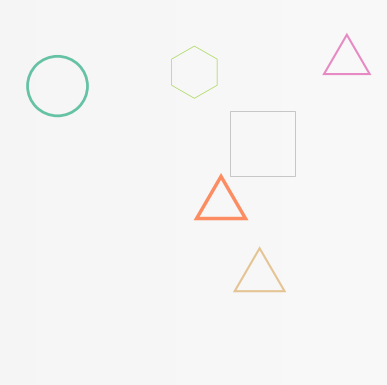[{"shape": "circle", "thickness": 2, "radius": 0.39, "center": [0.148, 0.776]}, {"shape": "triangle", "thickness": 2.5, "radius": 0.36, "center": [0.57, 0.469]}, {"shape": "triangle", "thickness": 1.5, "radius": 0.34, "center": [0.895, 0.842]}, {"shape": "hexagon", "thickness": 0.5, "radius": 0.34, "center": [0.502, 0.812]}, {"shape": "triangle", "thickness": 1.5, "radius": 0.37, "center": [0.67, 0.281]}, {"shape": "square", "thickness": 0.5, "radius": 0.42, "center": [0.678, 0.627]}]